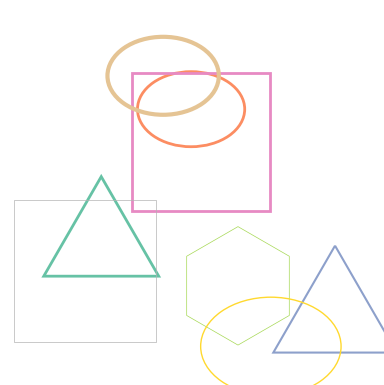[{"shape": "triangle", "thickness": 2, "radius": 0.86, "center": [0.263, 0.369]}, {"shape": "oval", "thickness": 2, "radius": 0.7, "center": [0.496, 0.716]}, {"shape": "triangle", "thickness": 1.5, "radius": 0.93, "center": [0.87, 0.177]}, {"shape": "square", "thickness": 2, "radius": 0.9, "center": [0.522, 0.63]}, {"shape": "hexagon", "thickness": 0.5, "radius": 0.77, "center": [0.618, 0.258]}, {"shape": "oval", "thickness": 1, "radius": 0.91, "center": [0.704, 0.1]}, {"shape": "oval", "thickness": 3, "radius": 0.72, "center": [0.424, 0.803]}, {"shape": "square", "thickness": 0.5, "radius": 0.92, "center": [0.22, 0.296]}]